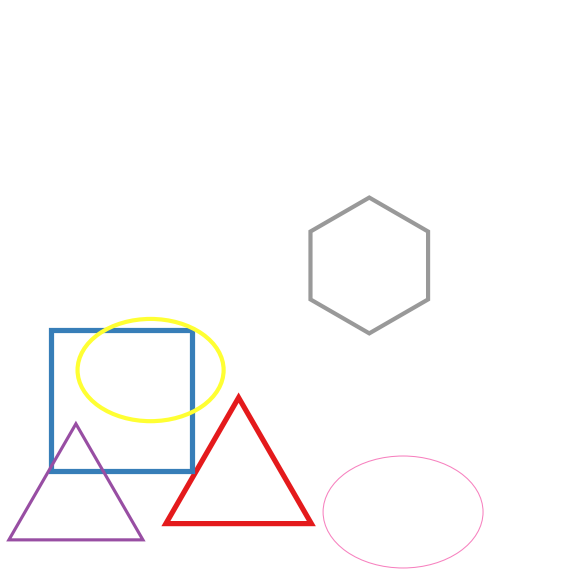[{"shape": "triangle", "thickness": 2.5, "radius": 0.73, "center": [0.413, 0.165]}, {"shape": "square", "thickness": 2.5, "radius": 0.61, "center": [0.211, 0.306]}, {"shape": "triangle", "thickness": 1.5, "radius": 0.67, "center": [0.131, 0.131]}, {"shape": "oval", "thickness": 2, "radius": 0.63, "center": [0.261, 0.358]}, {"shape": "oval", "thickness": 0.5, "radius": 0.69, "center": [0.698, 0.113]}, {"shape": "hexagon", "thickness": 2, "radius": 0.59, "center": [0.639, 0.539]}]